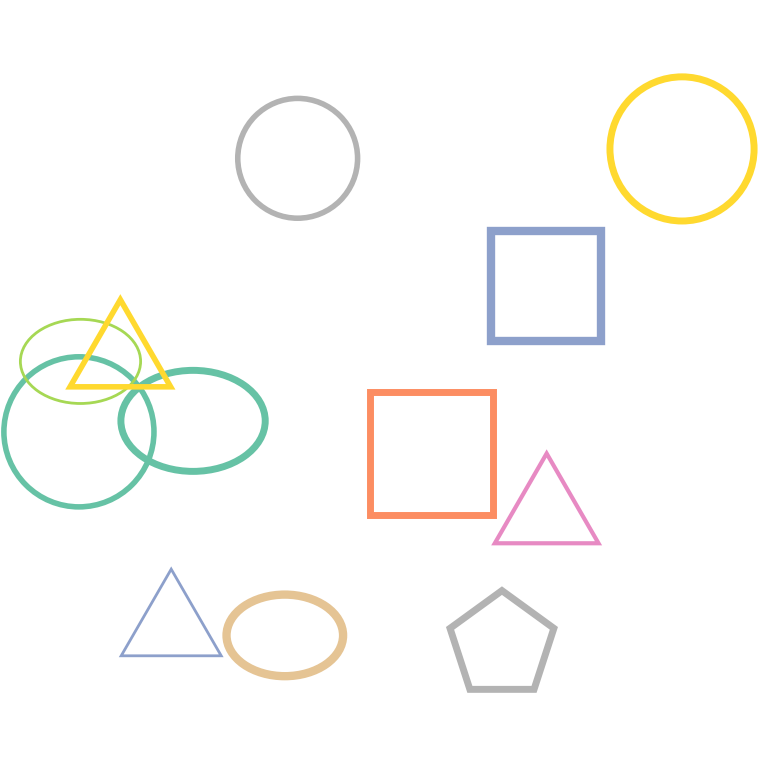[{"shape": "circle", "thickness": 2, "radius": 0.49, "center": [0.102, 0.439]}, {"shape": "oval", "thickness": 2.5, "radius": 0.47, "center": [0.251, 0.453]}, {"shape": "square", "thickness": 2.5, "radius": 0.4, "center": [0.561, 0.411]}, {"shape": "triangle", "thickness": 1, "radius": 0.37, "center": [0.222, 0.186]}, {"shape": "square", "thickness": 3, "radius": 0.36, "center": [0.709, 0.629]}, {"shape": "triangle", "thickness": 1.5, "radius": 0.39, "center": [0.71, 0.333]}, {"shape": "oval", "thickness": 1, "radius": 0.39, "center": [0.105, 0.531]}, {"shape": "triangle", "thickness": 2, "radius": 0.38, "center": [0.156, 0.535]}, {"shape": "circle", "thickness": 2.5, "radius": 0.47, "center": [0.886, 0.807]}, {"shape": "oval", "thickness": 3, "radius": 0.38, "center": [0.37, 0.175]}, {"shape": "pentagon", "thickness": 2.5, "radius": 0.35, "center": [0.652, 0.162]}, {"shape": "circle", "thickness": 2, "radius": 0.39, "center": [0.387, 0.794]}]